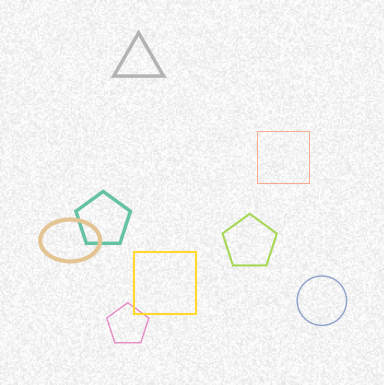[{"shape": "pentagon", "thickness": 2.5, "radius": 0.37, "center": [0.268, 0.428]}, {"shape": "square", "thickness": 0.5, "radius": 0.34, "center": [0.735, 0.592]}, {"shape": "circle", "thickness": 1, "radius": 0.32, "center": [0.836, 0.219]}, {"shape": "pentagon", "thickness": 1, "radius": 0.29, "center": [0.332, 0.156]}, {"shape": "pentagon", "thickness": 1.5, "radius": 0.37, "center": [0.649, 0.371]}, {"shape": "square", "thickness": 1.5, "radius": 0.41, "center": [0.429, 0.265]}, {"shape": "oval", "thickness": 3, "radius": 0.39, "center": [0.182, 0.375]}, {"shape": "triangle", "thickness": 2.5, "radius": 0.37, "center": [0.36, 0.84]}]